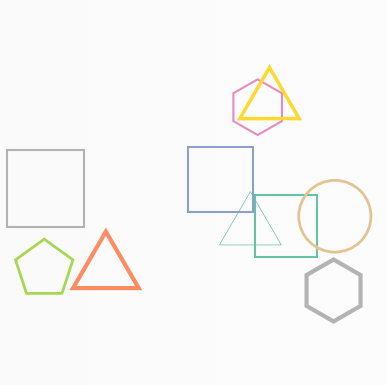[{"shape": "square", "thickness": 1.5, "radius": 0.4, "center": [0.737, 0.414]}, {"shape": "triangle", "thickness": 0.5, "radius": 0.46, "center": [0.646, 0.41]}, {"shape": "triangle", "thickness": 3, "radius": 0.49, "center": [0.273, 0.301]}, {"shape": "square", "thickness": 1.5, "radius": 0.42, "center": [0.569, 0.533]}, {"shape": "hexagon", "thickness": 1.5, "radius": 0.36, "center": [0.665, 0.722]}, {"shape": "pentagon", "thickness": 2, "radius": 0.39, "center": [0.114, 0.301]}, {"shape": "triangle", "thickness": 2.5, "radius": 0.44, "center": [0.695, 0.736]}, {"shape": "circle", "thickness": 2, "radius": 0.47, "center": [0.864, 0.438]}, {"shape": "hexagon", "thickness": 3, "radius": 0.4, "center": [0.861, 0.245]}, {"shape": "square", "thickness": 1.5, "radius": 0.5, "center": [0.117, 0.511]}]